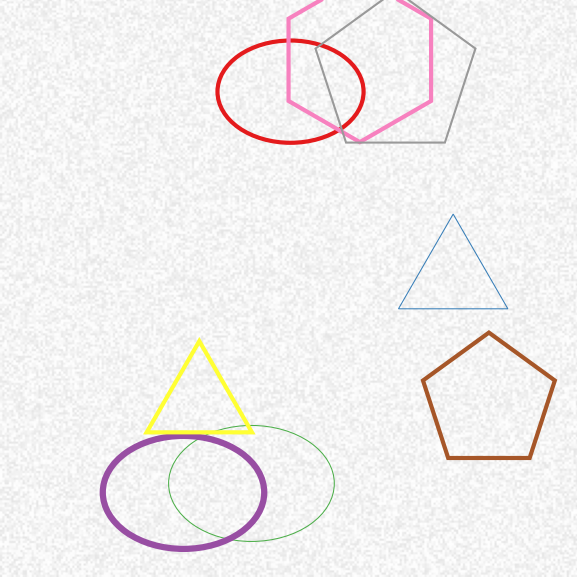[{"shape": "oval", "thickness": 2, "radius": 0.63, "center": [0.503, 0.84]}, {"shape": "triangle", "thickness": 0.5, "radius": 0.55, "center": [0.785, 0.519]}, {"shape": "oval", "thickness": 0.5, "radius": 0.72, "center": [0.435, 0.162]}, {"shape": "oval", "thickness": 3, "radius": 0.7, "center": [0.318, 0.147]}, {"shape": "triangle", "thickness": 2, "radius": 0.53, "center": [0.345, 0.303]}, {"shape": "pentagon", "thickness": 2, "radius": 0.6, "center": [0.847, 0.303]}, {"shape": "hexagon", "thickness": 2, "radius": 0.71, "center": [0.623, 0.896]}, {"shape": "pentagon", "thickness": 1, "radius": 0.73, "center": [0.685, 0.87]}]